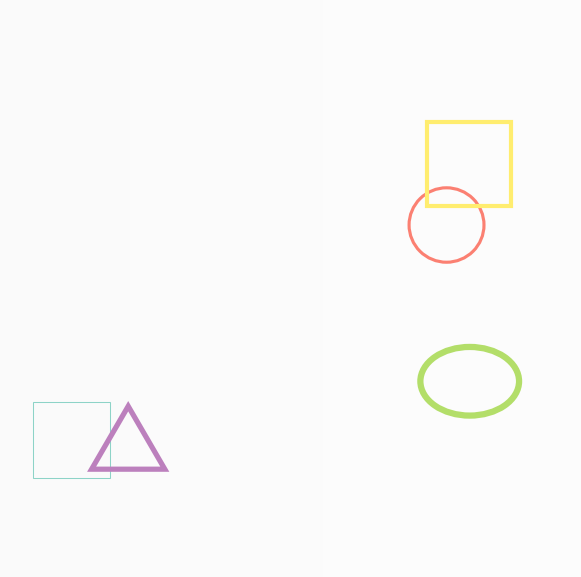[{"shape": "square", "thickness": 0.5, "radius": 0.33, "center": [0.124, 0.237]}, {"shape": "circle", "thickness": 1.5, "radius": 0.32, "center": [0.768, 0.61]}, {"shape": "oval", "thickness": 3, "radius": 0.42, "center": [0.808, 0.339]}, {"shape": "triangle", "thickness": 2.5, "radius": 0.36, "center": [0.221, 0.223]}, {"shape": "square", "thickness": 2, "radius": 0.36, "center": [0.807, 0.715]}]